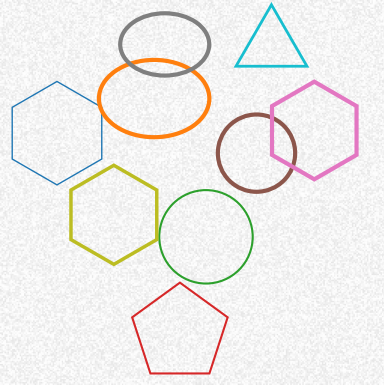[{"shape": "hexagon", "thickness": 1, "radius": 0.67, "center": [0.148, 0.654]}, {"shape": "oval", "thickness": 3, "radius": 0.72, "center": [0.4, 0.744]}, {"shape": "circle", "thickness": 1.5, "radius": 0.61, "center": [0.535, 0.385]}, {"shape": "pentagon", "thickness": 1.5, "radius": 0.65, "center": [0.467, 0.135]}, {"shape": "circle", "thickness": 3, "radius": 0.5, "center": [0.666, 0.602]}, {"shape": "hexagon", "thickness": 3, "radius": 0.63, "center": [0.816, 0.661]}, {"shape": "oval", "thickness": 3, "radius": 0.58, "center": [0.428, 0.885]}, {"shape": "hexagon", "thickness": 2.5, "radius": 0.64, "center": [0.296, 0.442]}, {"shape": "triangle", "thickness": 2, "radius": 0.53, "center": [0.705, 0.881]}]